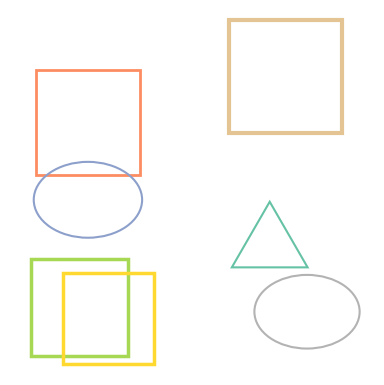[{"shape": "triangle", "thickness": 1.5, "radius": 0.57, "center": [0.701, 0.362]}, {"shape": "square", "thickness": 2, "radius": 0.68, "center": [0.229, 0.682]}, {"shape": "oval", "thickness": 1.5, "radius": 0.7, "center": [0.228, 0.481]}, {"shape": "square", "thickness": 2.5, "radius": 0.63, "center": [0.207, 0.2]}, {"shape": "square", "thickness": 2.5, "radius": 0.59, "center": [0.281, 0.172]}, {"shape": "square", "thickness": 3, "radius": 0.73, "center": [0.741, 0.801]}, {"shape": "oval", "thickness": 1.5, "radius": 0.68, "center": [0.797, 0.19]}]